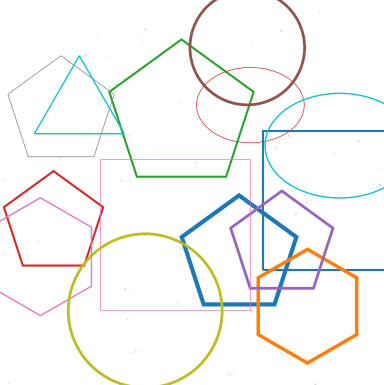[{"shape": "pentagon", "thickness": 3, "radius": 0.78, "center": [0.621, 0.336]}, {"shape": "square", "thickness": 1.5, "radius": 0.9, "center": [0.864, 0.479]}, {"shape": "hexagon", "thickness": 2.5, "radius": 0.74, "center": [0.799, 0.205]}, {"shape": "pentagon", "thickness": 1.5, "radius": 0.99, "center": [0.471, 0.7]}, {"shape": "pentagon", "thickness": 1.5, "radius": 0.68, "center": [0.139, 0.42]}, {"shape": "oval", "thickness": 0.5, "radius": 0.7, "center": [0.65, 0.727]}, {"shape": "pentagon", "thickness": 2, "radius": 0.7, "center": [0.732, 0.364]}, {"shape": "circle", "thickness": 2, "radius": 0.74, "center": [0.642, 0.876]}, {"shape": "hexagon", "thickness": 1, "radius": 0.77, "center": [0.105, 0.333]}, {"shape": "square", "thickness": 0.5, "radius": 0.98, "center": [0.455, 0.391]}, {"shape": "pentagon", "thickness": 0.5, "radius": 0.73, "center": [0.159, 0.71]}, {"shape": "circle", "thickness": 2, "radius": 1.0, "center": [0.377, 0.193]}, {"shape": "oval", "thickness": 1, "radius": 0.97, "center": [0.883, 0.622]}, {"shape": "triangle", "thickness": 1, "radius": 0.67, "center": [0.206, 0.72]}]